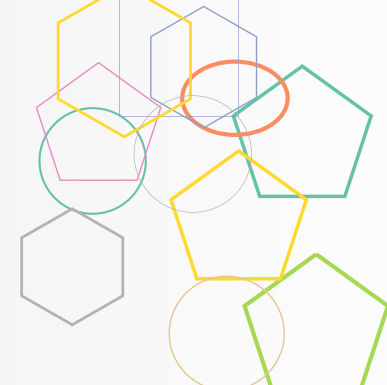[{"shape": "circle", "thickness": 1.5, "radius": 0.69, "center": [0.239, 0.582]}, {"shape": "pentagon", "thickness": 2.5, "radius": 0.93, "center": [0.78, 0.641]}, {"shape": "oval", "thickness": 3, "radius": 0.68, "center": [0.606, 0.745]}, {"shape": "square", "thickness": 0.5, "radius": 0.77, "center": [0.461, 0.854]}, {"shape": "hexagon", "thickness": 1, "radius": 0.79, "center": [0.526, 0.826]}, {"shape": "pentagon", "thickness": 1, "radius": 0.84, "center": [0.254, 0.668]}, {"shape": "pentagon", "thickness": 3, "radius": 0.97, "center": [0.816, 0.145]}, {"shape": "pentagon", "thickness": 2.5, "radius": 0.92, "center": [0.616, 0.424]}, {"shape": "hexagon", "thickness": 2, "radius": 0.99, "center": [0.321, 0.842]}, {"shape": "circle", "thickness": 1, "radius": 0.74, "center": [0.585, 0.134]}, {"shape": "circle", "thickness": 0.5, "radius": 0.76, "center": [0.498, 0.6]}, {"shape": "hexagon", "thickness": 2, "radius": 0.75, "center": [0.186, 0.307]}]